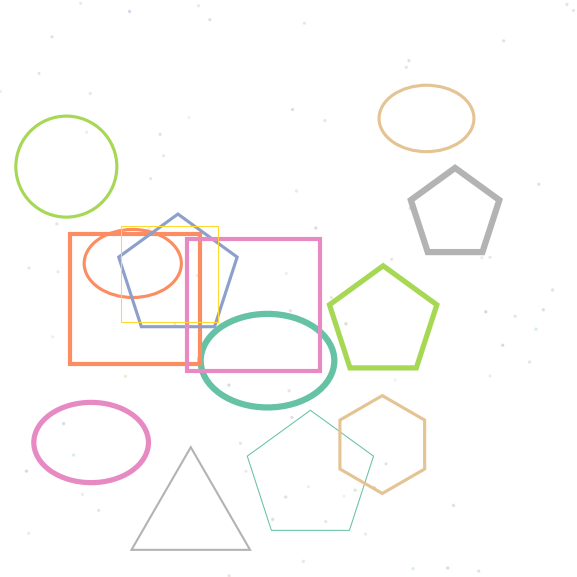[{"shape": "pentagon", "thickness": 0.5, "radius": 0.57, "center": [0.537, 0.174]}, {"shape": "oval", "thickness": 3, "radius": 0.58, "center": [0.463, 0.375]}, {"shape": "oval", "thickness": 1.5, "radius": 0.42, "center": [0.23, 0.543]}, {"shape": "square", "thickness": 2, "radius": 0.56, "center": [0.234, 0.481]}, {"shape": "pentagon", "thickness": 1.5, "radius": 0.54, "center": [0.308, 0.521]}, {"shape": "oval", "thickness": 2.5, "radius": 0.5, "center": [0.158, 0.233]}, {"shape": "square", "thickness": 2, "radius": 0.57, "center": [0.439, 0.471]}, {"shape": "circle", "thickness": 1.5, "radius": 0.44, "center": [0.115, 0.711]}, {"shape": "pentagon", "thickness": 2.5, "radius": 0.49, "center": [0.663, 0.441]}, {"shape": "square", "thickness": 0.5, "radius": 0.42, "center": [0.294, 0.525]}, {"shape": "hexagon", "thickness": 1.5, "radius": 0.42, "center": [0.662, 0.229]}, {"shape": "oval", "thickness": 1.5, "radius": 0.41, "center": [0.739, 0.794]}, {"shape": "triangle", "thickness": 1, "radius": 0.59, "center": [0.33, 0.106]}, {"shape": "pentagon", "thickness": 3, "radius": 0.4, "center": [0.788, 0.628]}]